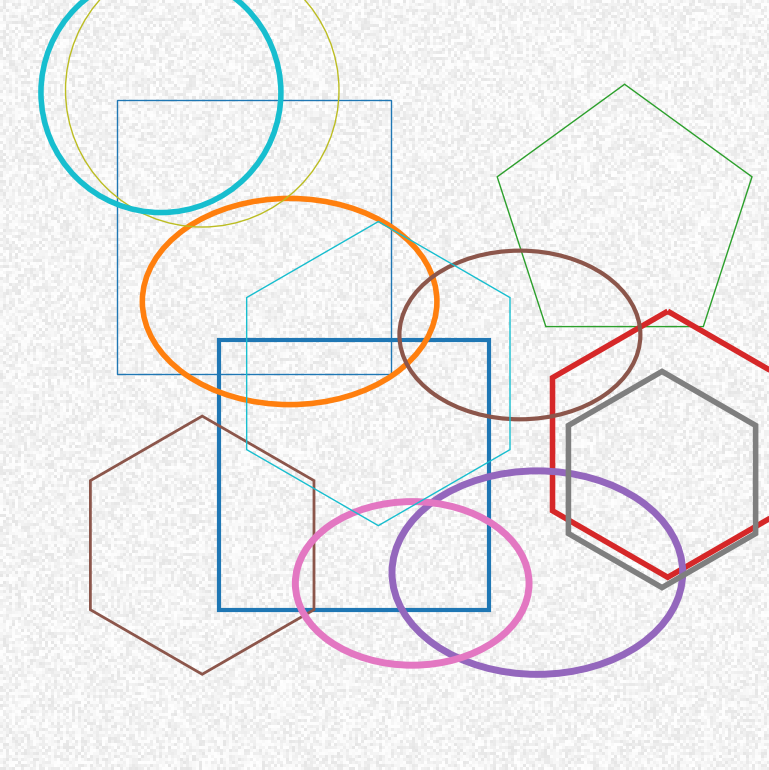[{"shape": "square", "thickness": 1.5, "radius": 0.88, "center": [0.46, 0.383]}, {"shape": "square", "thickness": 0.5, "radius": 0.89, "center": [0.33, 0.692]}, {"shape": "oval", "thickness": 2, "radius": 0.96, "center": [0.376, 0.608]}, {"shape": "pentagon", "thickness": 0.5, "radius": 0.87, "center": [0.811, 0.717]}, {"shape": "hexagon", "thickness": 2, "radius": 0.86, "center": [0.867, 0.423]}, {"shape": "oval", "thickness": 2.5, "radius": 0.94, "center": [0.698, 0.256]}, {"shape": "oval", "thickness": 1.5, "radius": 0.78, "center": [0.675, 0.565]}, {"shape": "hexagon", "thickness": 1, "radius": 0.84, "center": [0.263, 0.292]}, {"shape": "oval", "thickness": 2.5, "radius": 0.76, "center": [0.535, 0.242]}, {"shape": "hexagon", "thickness": 2, "radius": 0.7, "center": [0.86, 0.377]}, {"shape": "circle", "thickness": 0.5, "radius": 0.89, "center": [0.263, 0.883]}, {"shape": "hexagon", "thickness": 0.5, "radius": 0.99, "center": [0.491, 0.515]}, {"shape": "circle", "thickness": 2, "radius": 0.78, "center": [0.209, 0.88]}]